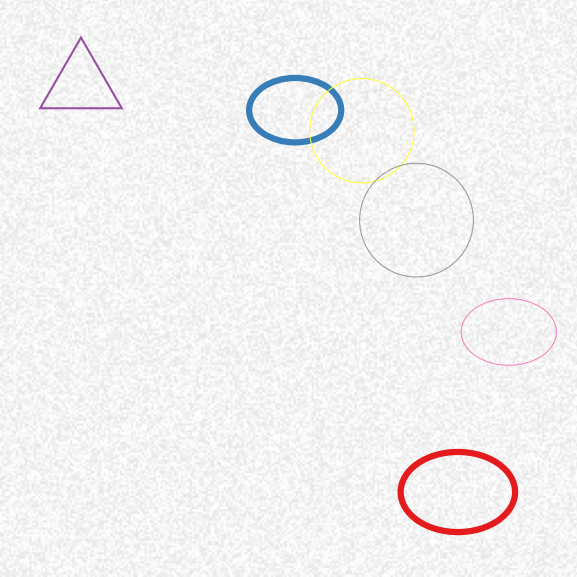[{"shape": "oval", "thickness": 3, "radius": 0.5, "center": [0.793, 0.147]}, {"shape": "oval", "thickness": 3, "radius": 0.4, "center": [0.511, 0.808]}, {"shape": "triangle", "thickness": 1, "radius": 0.41, "center": [0.14, 0.852]}, {"shape": "circle", "thickness": 0.5, "radius": 0.45, "center": [0.627, 0.773]}, {"shape": "oval", "thickness": 0.5, "radius": 0.41, "center": [0.881, 0.424]}, {"shape": "circle", "thickness": 0.5, "radius": 0.49, "center": [0.721, 0.618]}]